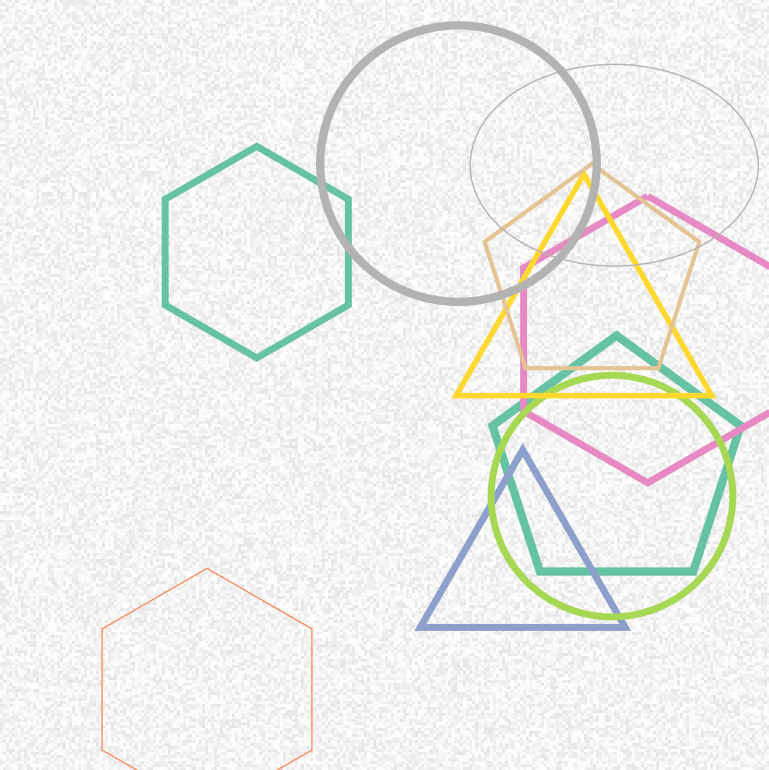[{"shape": "hexagon", "thickness": 2.5, "radius": 0.69, "center": [0.333, 0.673]}, {"shape": "pentagon", "thickness": 3, "radius": 0.85, "center": [0.801, 0.395]}, {"shape": "hexagon", "thickness": 0.5, "radius": 0.79, "center": [0.269, 0.105]}, {"shape": "triangle", "thickness": 2.5, "radius": 0.77, "center": [0.679, 0.262]}, {"shape": "hexagon", "thickness": 2.5, "radius": 0.93, "center": [0.841, 0.559]}, {"shape": "circle", "thickness": 2.5, "radius": 0.78, "center": [0.795, 0.356]}, {"shape": "triangle", "thickness": 2, "radius": 0.96, "center": [0.758, 0.582]}, {"shape": "pentagon", "thickness": 1.5, "radius": 0.73, "center": [0.769, 0.641]}, {"shape": "oval", "thickness": 0.5, "radius": 0.94, "center": [0.798, 0.785]}, {"shape": "circle", "thickness": 3, "radius": 0.9, "center": [0.595, 0.787]}]